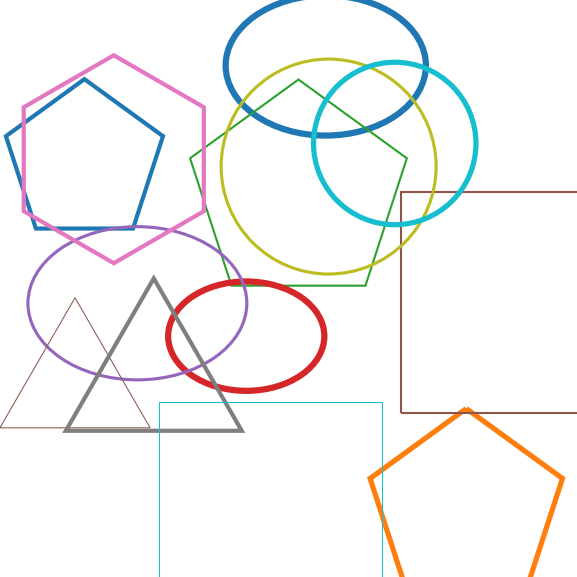[{"shape": "pentagon", "thickness": 2, "radius": 0.72, "center": [0.146, 0.719]}, {"shape": "oval", "thickness": 3, "radius": 0.87, "center": [0.564, 0.886]}, {"shape": "pentagon", "thickness": 2.5, "radius": 0.88, "center": [0.807, 0.117]}, {"shape": "pentagon", "thickness": 1, "radius": 0.99, "center": [0.517, 0.664]}, {"shape": "oval", "thickness": 3, "radius": 0.68, "center": [0.426, 0.417]}, {"shape": "oval", "thickness": 1.5, "radius": 0.95, "center": [0.238, 0.474]}, {"shape": "square", "thickness": 1, "radius": 0.95, "center": [0.884, 0.475]}, {"shape": "triangle", "thickness": 0.5, "radius": 0.75, "center": [0.13, 0.333]}, {"shape": "hexagon", "thickness": 2, "radius": 0.9, "center": [0.197, 0.723]}, {"shape": "triangle", "thickness": 2, "radius": 0.88, "center": [0.266, 0.341]}, {"shape": "circle", "thickness": 1.5, "radius": 0.93, "center": [0.569, 0.711]}, {"shape": "circle", "thickness": 2.5, "radius": 0.7, "center": [0.684, 0.751]}, {"shape": "square", "thickness": 0.5, "radius": 0.96, "center": [0.468, 0.11]}]